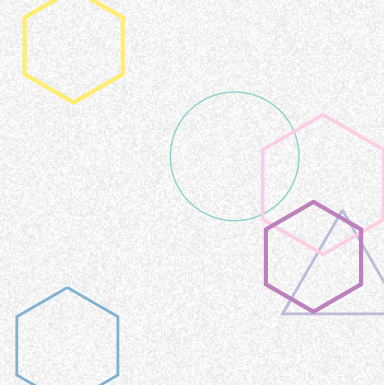[{"shape": "circle", "thickness": 1, "radius": 0.84, "center": [0.609, 0.594]}, {"shape": "triangle", "thickness": 2, "radius": 0.9, "center": [0.889, 0.275]}, {"shape": "hexagon", "thickness": 2, "radius": 0.76, "center": [0.175, 0.102]}, {"shape": "hexagon", "thickness": 2.5, "radius": 0.91, "center": [0.839, 0.52]}, {"shape": "hexagon", "thickness": 3, "radius": 0.71, "center": [0.814, 0.333]}, {"shape": "hexagon", "thickness": 3, "radius": 0.74, "center": [0.191, 0.881]}]